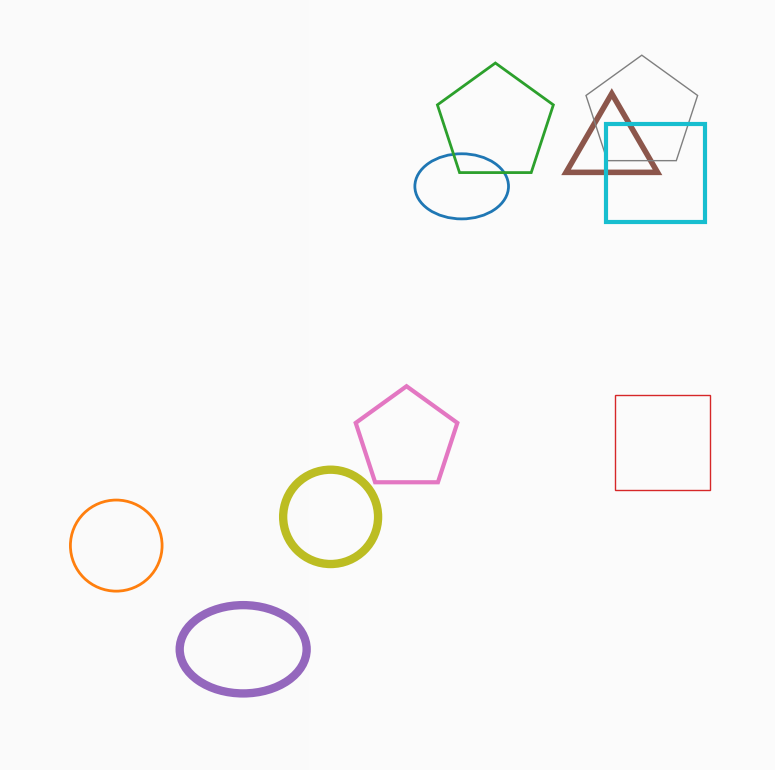[{"shape": "oval", "thickness": 1, "radius": 0.3, "center": [0.596, 0.758]}, {"shape": "circle", "thickness": 1, "radius": 0.3, "center": [0.15, 0.291]}, {"shape": "pentagon", "thickness": 1, "radius": 0.39, "center": [0.639, 0.839]}, {"shape": "square", "thickness": 0.5, "radius": 0.31, "center": [0.855, 0.425]}, {"shape": "oval", "thickness": 3, "radius": 0.41, "center": [0.314, 0.157]}, {"shape": "triangle", "thickness": 2, "radius": 0.34, "center": [0.789, 0.81]}, {"shape": "pentagon", "thickness": 1.5, "radius": 0.34, "center": [0.525, 0.429]}, {"shape": "pentagon", "thickness": 0.5, "radius": 0.38, "center": [0.828, 0.853]}, {"shape": "circle", "thickness": 3, "radius": 0.31, "center": [0.427, 0.329]}, {"shape": "square", "thickness": 1.5, "radius": 0.32, "center": [0.846, 0.775]}]